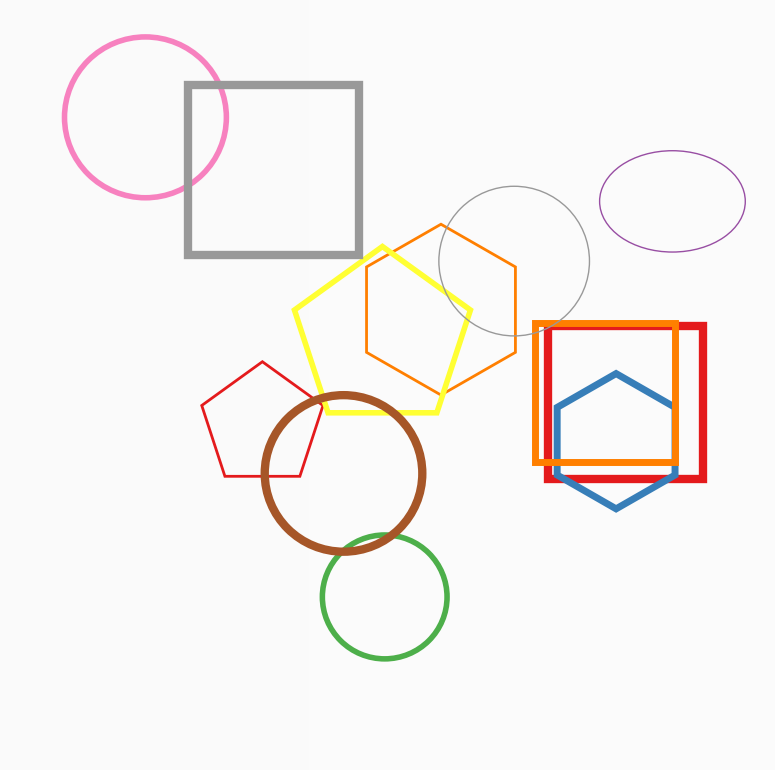[{"shape": "pentagon", "thickness": 1, "radius": 0.41, "center": [0.339, 0.448]}, {"shape": "square", "thickness": 3, "radius": 0.5, "center": [0.807, 0.477]}, {"shape": "hexagon", "thickness": 2.5, "radius": 0.44, "center": [0.795, 0.427]}, {"shape": "circle", "thickness": 2, "radius": 0.4, "center": [0.496, 0.225]}, {"shape": "oval", "thickness": 0.5, "radius": 0.47, "center": [0.868, 0.738]}, {"shape": "square", "thickness": 2.5, "radius": 0.45, "center": [0.78, 0.49]}, {"shape": "hexagon", "thickness": 1, "radius": 0.55, "center": [0.569, 0.598]}, {"shape": "pentagon", "thickness": 2, "radius": 0.6, "center": [0.493, 0.56]}, {"shape": "circle", "thickness": 3, "radius": 0.51, "center": [0.443, 0.385]}, {"shape": "circle", "thickness": 2, "radius": 0.52, "center": [0.188, 0.848]}, {"shape": "circle", "thickness": 0.5, "radius": 0.49, "center": [0.663, 0.661]}, {"shape": "square", "thickness": 3, "radius": 0.55, "center": [0.353, 0.779]}]